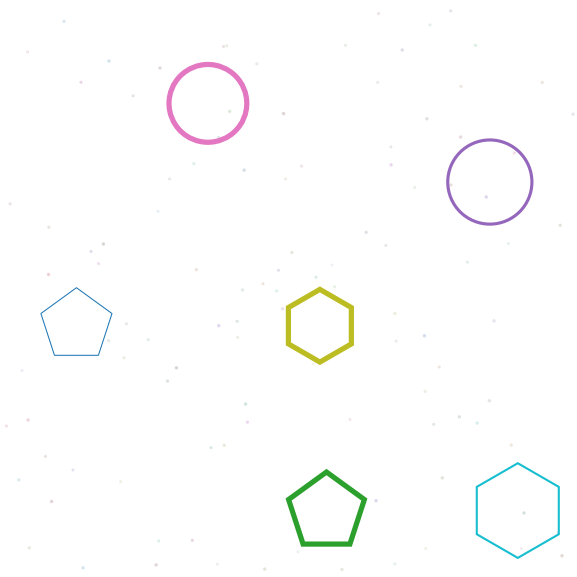[{"shape": "pentagon", "thickness": 0.5, "radius": 0.32, "center": [0.132, 0.436]}, {"shape": "pentagon", "thickness": 2.5, "radius": 0.34, "center": [0.565, 0.113]}, {"shape": "circle", "thickness": 1.5, "radius": 0.36, "center": [0.848, 0.684]}, {"shape": "circle", "thickness": 2.5, "radius": 0.34, "center": [0.36, 0.82]}, {"shape": "hexagon", "thickness": 2.5, "radius": 0.31, "center": [0.554, 0.435]}, {"shape": "hexagon", "thickness": 1, "radius": 0.41, "center": [0.897, 0.115]}]